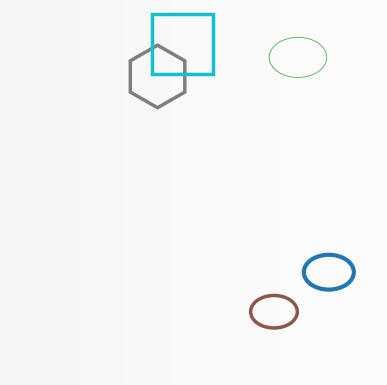[{"shape": "oval", "thickness": 3, "radius": 0.32, "center": [0.849, 0.293]}, {"shape": "oval", "thickness": 0.5, "radius": 0.37, "center": [0.769, 0.851]}, {"shape": "oval", "thickness": 2.5, "radius": 0.3, "center": [0.707, 0.19]}, {"shape": "hexagon", "thickness": 2.5, "radius": 0.41, "center": [0.407, 0.801]}, {"shape": "square", "thickness": 2.5, "radius": 0.39, "center": [0.47, 0.886]}]